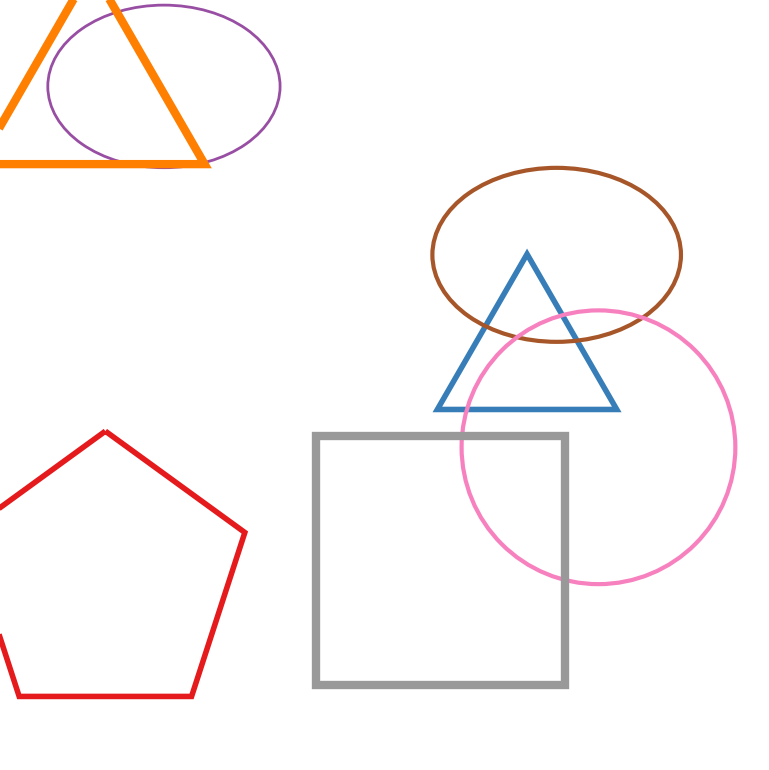[{"shape": "pentagon", "thickness": 2, "radius": 0.95, "center": [0.137, 0.25]}, {"shape": "triangle", "thickness": 2, "radius": 0.67, "center": [0.684, 0.535]}, {"shape": "oval", "thickness": 1, "radius": 0.75, "center": [0.213, 0.888]}, {"shape": "triangle", "thickness": 3, "radius": 0.85, "center": [0.119, 0.872]}, {"shape": "oval", "thickness": 1.5, "radius": 0.81, "center": [0.723, 0.669]}, {"shape": "circle", "thickness": 1.5, "radius": 0.89, "center": [0.777, 0.419]}, {"shape": "square", "thickness": 3, "radius": 0.81, "center": [0.572, 0.272]}]